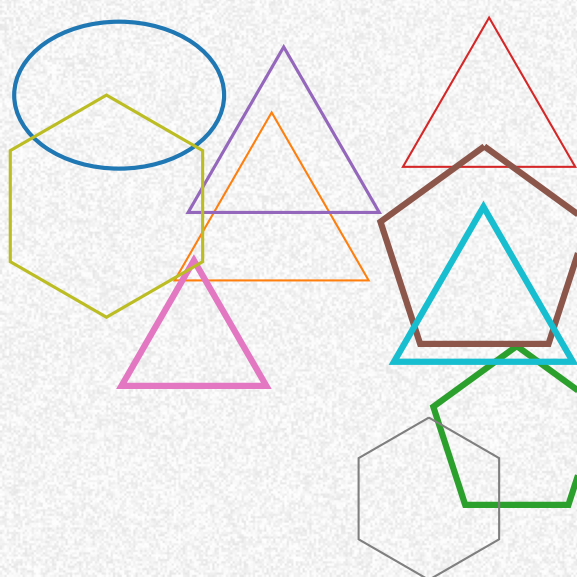[{"shape": "oval", "thickness": 2, "radius": 0.91, "center": [0.206, 0.834]}, {"shape": "triangle", "thickness": 1, "radius": 0.97, "center": [0.47, 0.611]}, {"shape": "pentagon", "thickness": 3, "radius": 0.76, "center": [0.895, 0.248]}, {"shape": "triangle", "thickness": 1, "radius": 0.86, "center": [0.847, 0.796]}, {"shape": "triangle", "thickness": 1.5, "radius": 0.96, "center": [0.491, 0.727]}, {"shape": "pentagon", "thickness": 3, "radius": 0.95, "center": [0.839, 0.557]}, {"shape": "triangle", "thickness": 3, "radius": 0.72, "center": [0.336, 0.403]}, {"shape": "hexagon", "thickness": 1, "radius": 0.7, "center": [0.743, 0.136]}, {"shape": "hexagon", "thickness": 1.5, "radius": 0.96, "center": [0.184, 0.642]}, {"shape": "triangle", "thickness": 3, "radius": 0.89, "center": [0.837, 0.462]}]